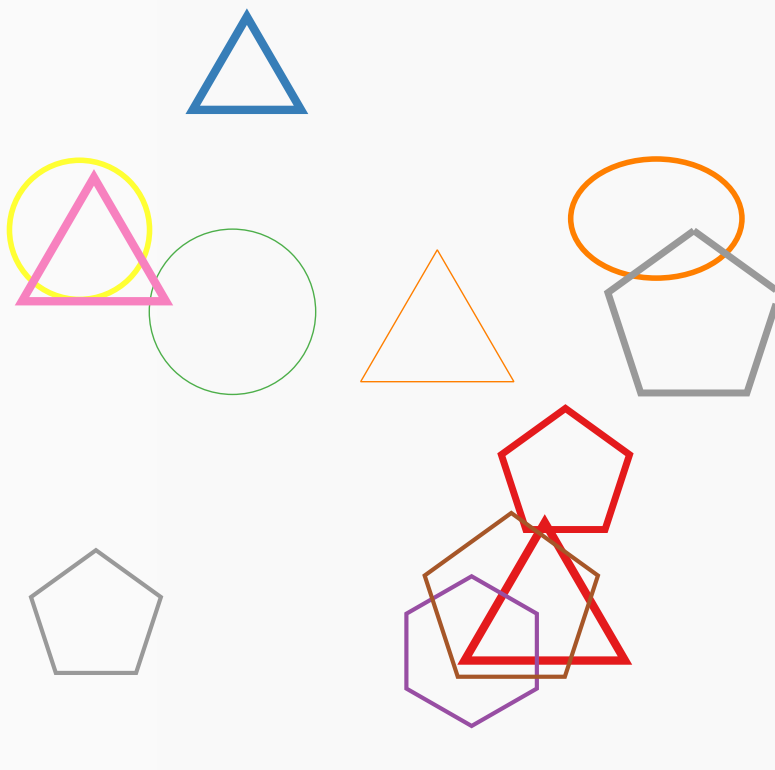[{"shape": "pentagon", "thickness": 2.5, "radius": 0.43, "center": [0.73, 0.383]}, {"shape": "triangle", "thickness": 3, "radius": 0.6, "center": [0.703, 0.202]}, {"shape": "triangle", "thickness": 3, "radius": 0.4, "center": [0.319, 0.898]}, {"shape": "circle", "thickness": 0.5, "radius": 0.54, "center": [0.3, 0.595]}, {"shape": "hexagon", "thickness": 1.5, "radius": 0.49, "center": [0.609, 0.154]}, {"shape": "triangle", "thickness": 0.5, "radius": 0.57, "center": [0.564, 0.561]}, {"shape": "oval", "thickness": 2, "radius": 0.55, "center": [0.847, 0.716]}, {"shape": "circle", "thickness": 2, "radius": 0.45, "center": [0.103, 0.701]}, {"shape": "pentagon", "thickness": 1.5, "radius": 0.59, "center": [0.66, 0.216]}, {"shape": "triangle", "thickness": 3, "radius": 0.54, "center": [0.121, 0.662]}, {"shape": "pentagon", "thickness": 1.5, "radius": 0.44, "center": [0.124, 0.197]}, {"shape": "pentagon", "thickness": 2.5, "radius": 0.58, "center": [0.895, 0.584]}]